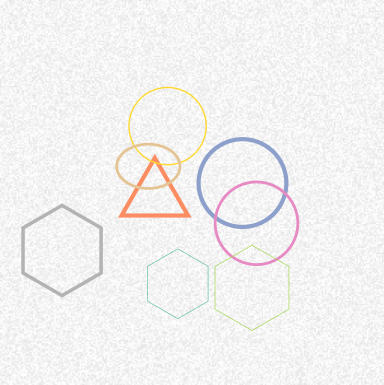[{"shape": "hexagon", "thickness": 0.5, "radius": 0.45, "center": [0.462, 0.263]}, {"shape": "triangle", "thickness": 3, "radius": 0.5, "center": [0.402, 0.49]}, {"shape": "circle", "thickness": 3, "radius": 0.57, "center": [0.63, 0.525]}, {"shape": "circle", "thickness": 2, "radius": 0.54, "center": [0.666, 0.42]}, {"shape": "hexagon", "thickness": 0.5, "radius": 0.55, "center": [0.654, 0.252]}, {"shape": "circle", "thickness": 1, "radius": 0.5, "center": [0.435, 0.672]}, {"shape": "oval", "thickness": 2, "radius": 0.41, "center": [0.385, 0.568]}, {"shape": "hexagon", "thickness": 2.5, "radius": 0.59, "center": [0.161, 0.349]}]